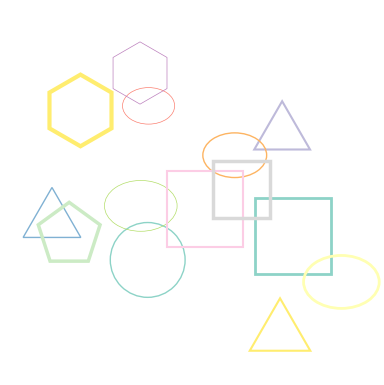[{"shape": "square", "thickness": 2, "radius": 0.49, "center": [0.76, 0.387]}, {"shape": "circle", "thickness": 1, "radius": 0.49, "center": [0.384, 0.325]}, {"shape": "oval", "thickness": 2, "radius": 0.49, "center": [0.887, 0.268]}, {"shape": "triangle", "thickness": 1.5, "radius": 0.42, "center": [0.733, 0.653]}, {"shape": "oval", "thickness": 0.5, "radius": 0.34, "center": [0.386, 0.725]}, {"shape": "triangle", "thickness": 1, "radius": 0.43, "center": [0.135, 0.427]}, {"shape": "oval", "thickness": 1, "radius": 0.41, "center": [0.61, 0.597]}, {"shape": "oval", "thickness": 0.5, "radius": 0.47, "center": [0.366, 0.465]}, {"shape": "square", "thickness": 1.5, "radius": 0.49, "center": [0.533, 0.457]}, {"shape": "square", "thickness": 2.5, "radius": 0.37, "center": [0.627, 0.507]}, {"shape": "hexagon", "thickness": 0.5, "radius": 0.4, "center": [0.364, 0.81]}, {"shape": "pentagon", "thickness": 2.5, "radius": 0.42, "center": [0.18, 0.39]}, {"shape": "triangle", "thickness": 1.5, "radius": 0.45, "center": [0.727, 0.134]}, {"shape": "hexagon", "thickness": 3, "radius": 0.47, "center": [0.209, 0.713]}]